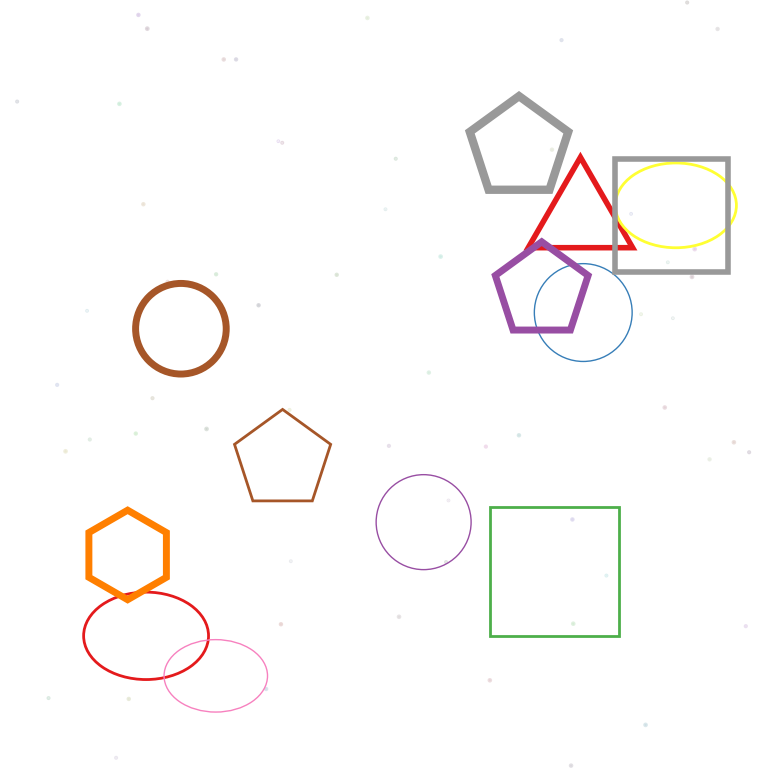[{"shape": "triangle", "thickness": 2, "radius": 0.39, "center": [0.754, 0.717]}, {"shape": "oval", "thickness": 1, "radius": 0.41, "center": [0.19, 0.174]}, {"shape": "circle", "thickness": 0.5, "radius": 0.32, "center": [0.757, 0.594]}, {"shape": "square", "thickness": 1, "radius": 0.42, "center": [0.72, 0.258]}, {"shape": "pentagon", "thickness": 2.5, "radius": 0.32, "center": [0.704, 0.623]}, {"shape": "circle", "thickness": 0.5, "radius": 0.31, "center": [0.55, 0.322]}, {"shape": "hexagon", "thickness": 2.5, "radius": 0.29, "center": [0.166, 0.279]}, {"shape": "oval", "thickness": 1, "radius": 0.39, "center": [0.878, 0.733]}, {"shape": "pentagon", "thickness": 1, "radius": 0.33, "center": [0.367, 0.403]}, {"shape": "circle", "thickness": 2.5, "radius": 0.29, "center": [0.235, 0.573]}, {"shape": "oval", "thickness": 0.5, "radius": 0.34, "center": [0.28, 0.122]}, {"shape": "square", "thickness": 2, "radius": 0.37, "center": [0.872, 0.72]}, {"shape": "pentagon", "thickness": 3, "radius": 0.34, "center": [0.674, 0.808]}]